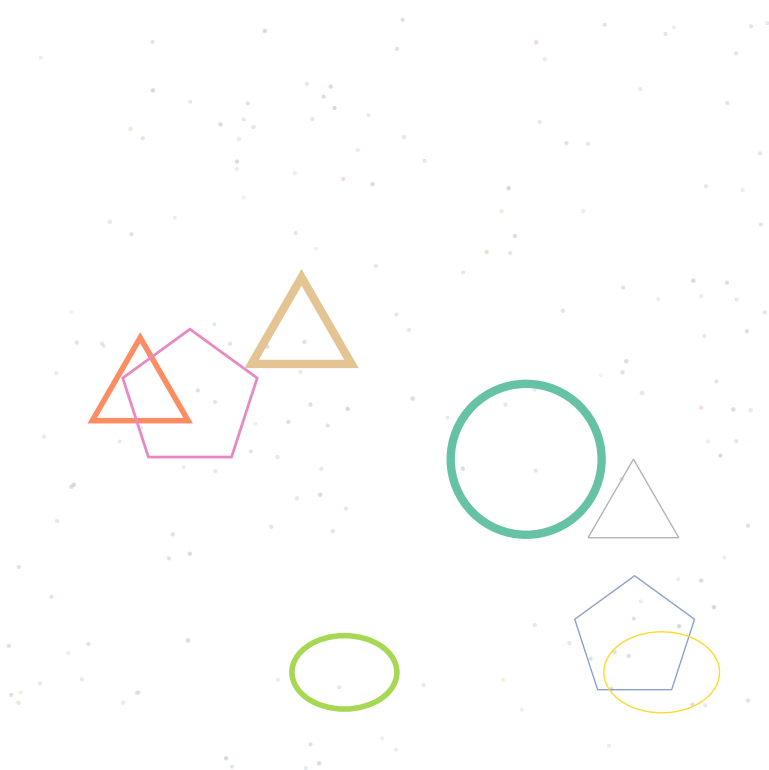[{"shape": "circle", "thickness": 3, "radius": 0.49, "center": [0.683, 0.404]}, {"shape": "triangle", "thickness": 2, "radius": 0.36, "center": [0.182, 0.49]}, {"shape": "pentagon", "thickness": 0.5, "radius": 0.41, "center": [0.824, 0.17]}, {"shape": "pentagon", "thickness": 1, "radius": 0.46, "center": [0.247, 0.481]}, {"shape": "oval", "thickness": 2, "radius": 0.34, "center": [0.447, 0.127]}, {"shape": "oval", "thickness": 0.5, "radius": 0.38, "center": [0.859, 0.127]}, {"shape": "triangle", "thickness": 3, "radius": 0.37, "center": [0.392, 0.565]}, {"shape": "triangle", "thickness": 0.5, "radius": 0.34, "center": [0.823, 0.336]}]